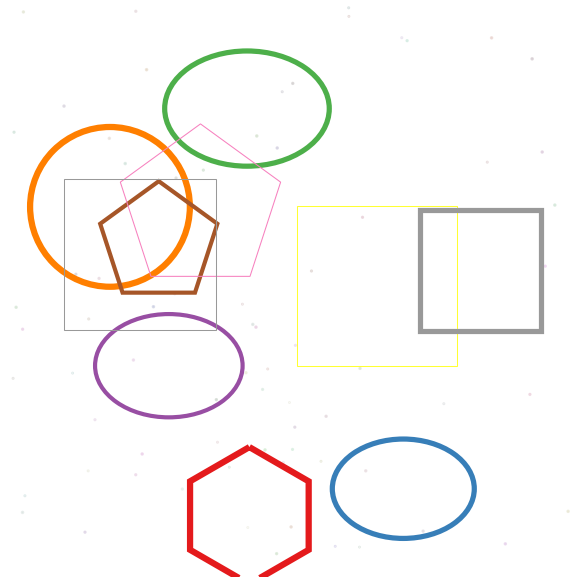[{"shape": "hexagon", "thickness": 3, "radius": 0.59, "center": [0.432, 0.106]}, {"shape": "oval", "thickness": 2.5, "radius": 0.61, "center": [0.698, 0.153]}, {"shape": "oval", "thickness": 2.5, "radius": 0.71, "center": [0.428, 0.811]}, {"shape": "oval", "thickness": 2, "radius": 0.64, "center": [0.292, 0.366]}, {"shape": "circle", "thickness": 3, "radius": 0.69, "center": [0.19, 0.641]}, {"shape": "square", "thickness": 0.5, "radius": 0.69, "center": [0.653, 0.504]}, {"shape": "pentagon", "thickness": 2, "radius": 0.53, "center": [0.275, 0.579]}, {"shape": "pentagon", "thickness": 0.5, "radius": 0.73, "center": [0.347, 0.639]}, {"shape": "square", "thickness": 0.5, "radius": 0.66, "center": [0.242, 0.559]}, {"shape": "square", "thickness": 2.5, "radius": 0.52, "center": [0.832, 0.53]}]